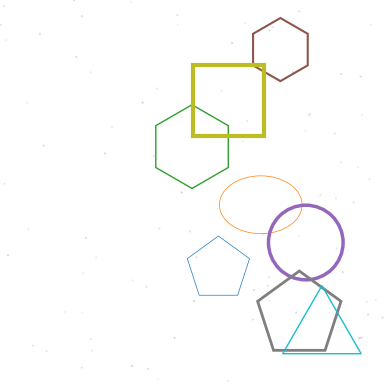[{"shape": "pentagon", "thickness": 0.5, "radius": 0.42, "center": [0.567, 0.302]}, {"shape": "oval", "thickness": 0.5, "radius": 0.54, "center": [0.677, 0.468]}, {"shape": "hexagon", "thickness": 1, "radius": 0.54, "center": [0.499, 0.619]}, {"shape": "circle", "thickness": 2.5, "radius": 0.48, "center": [0.794, 0.37]}, {"shape": "hexagon", "thickness": 1.5, "radius": 0.41, "center": [0.728, 0.871]}, {"shape": "pentagon", "thickness": 2, "radius": 0.57, "center": [0.777, 0.182]}, {"shape": "square", "thickness": 3, "radius": 0.46, "center": [0.594, 0.739]}, {"shape": "triangle", "thickness": 1, "radius": 0.59, "center": [0.836, 0.14]}]